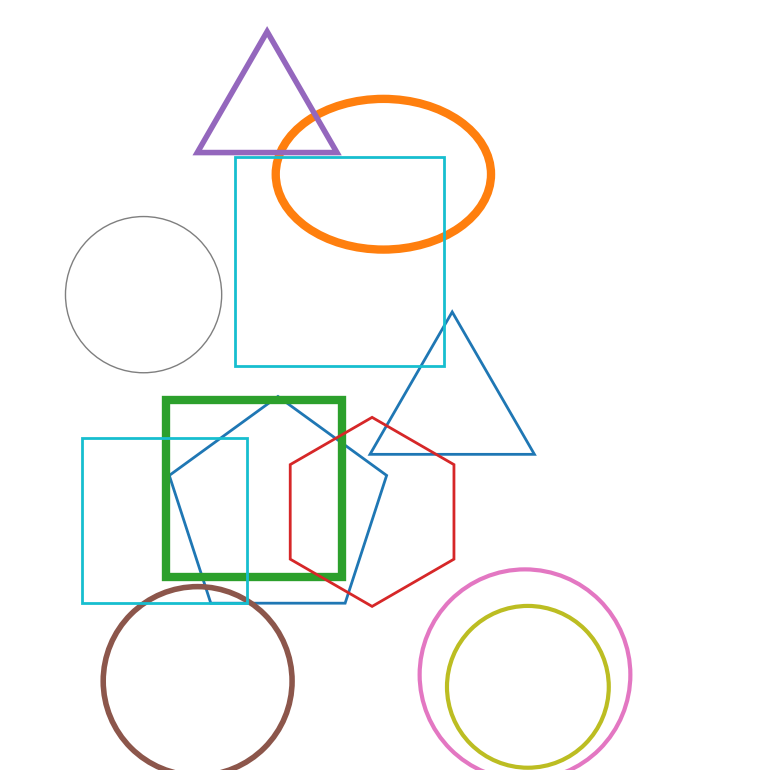[{"shape": "pentagon", "thickness": 1, "radius": 0.74, "center": [0.361, 0.337]}, {"shape": "triangle", "thickness": 1, "radius": 0.62, "center": [0.587, 0.472]}, {"shape": "oval", "thickness": 3, "radius": 0.7, "center": [0.498, 0.774]}, {"shape": "square", "thickness": 3, "radius": 0.57, "center": [0.33, 0.366]}, {"shape": "hexagon", "thickness": 1, "radius": 0.61, "center": [0.483, 0.335]}, {"shape": "triangle", "thickness": 2, "radius": 0.52, "center": [0.347, 0.854]}, {"shape": "circle", "thickness": 2, "radius": 0.61, "center": [0.257, 0.116]}, {"shape": "circle", "thickness": 1.5, "radius": 0.68, "center": [0.682, 0.124]}, {"shape": "circle", "thickness": 0.5, "radius": 0.51, "center": [0.186, 0.617]}, {"shape": "circle", "thickness": 1.5, "radius": 0.53, "center": [0.686, 0.108]}, {"shape": "square", "thickness": 1, "radius": 0.68, "center": [0.441, 0.66]}, {"shape": "square", "thickness": 1, "radius": 0.54, "center": [0.213, 0.324]}]